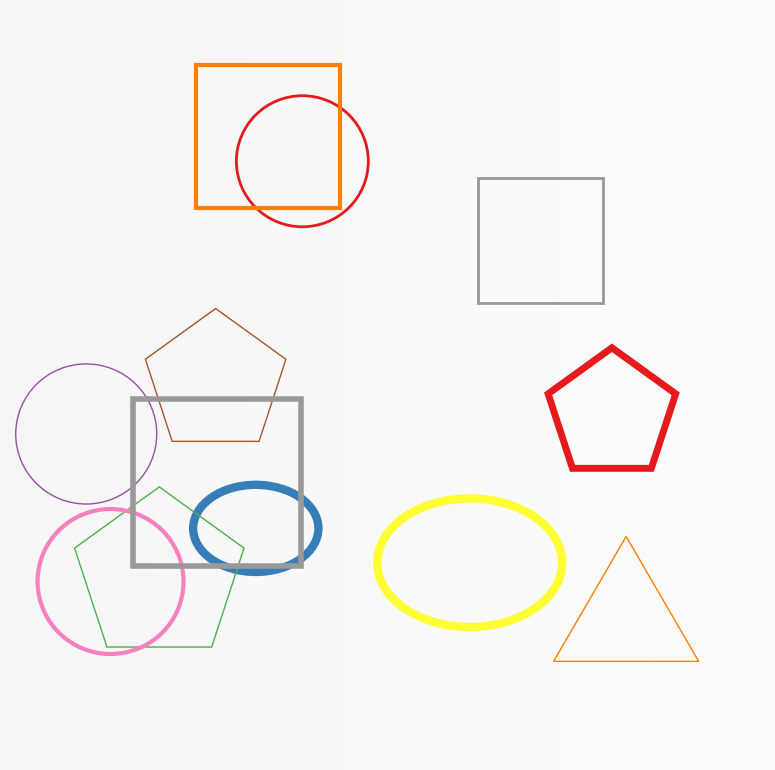[{"shape": "pentagon", "thickness": 2.5, "radius": 0.43, "center": [0.79, 0.462]}, {"shape": "circle", "thickness": 1, "radius": 0.43, "center": [0.39, 0.791]}, {"shape": "oval", "thickness": 3, "radius": 0.4, "center": [0.33, 0.314]}, {"shape": "pentagon", "thickness": 0.5, "radius": 0.57, "center": [0.206, 0.253]}, {"shape": "circle", "thickness": 0.5, "radius": 0.45, "center": [0.111, 0.436]}, {"shape": "square", "thickness": 1.5, "radius": 0.46, "center": [0.346, 0.823]}, {"shape": "triangle", "thickness": 0.5, "radius": 0.54, "center": [0.808, 0.195]}, {"shape": "oval", "thickness": 3, "radius": 0.6, "center": [0.606, 0.269]}, {"shape": "pentagon", "thickness": 0.5, "radius": 0.48, "center": [0.278, 0.504]}, {"shape": "circle", "thickness": 1.5, "radius": 0.47, "center": [0.143, 0.245]}, {"shape": "square", "thickness": 1, "radius": 0.4, "center": [0.698, 0.688]}, {"shape": "square", "thickness": 2, "radius": 0.54, "center": [0.28, 0.374]}]